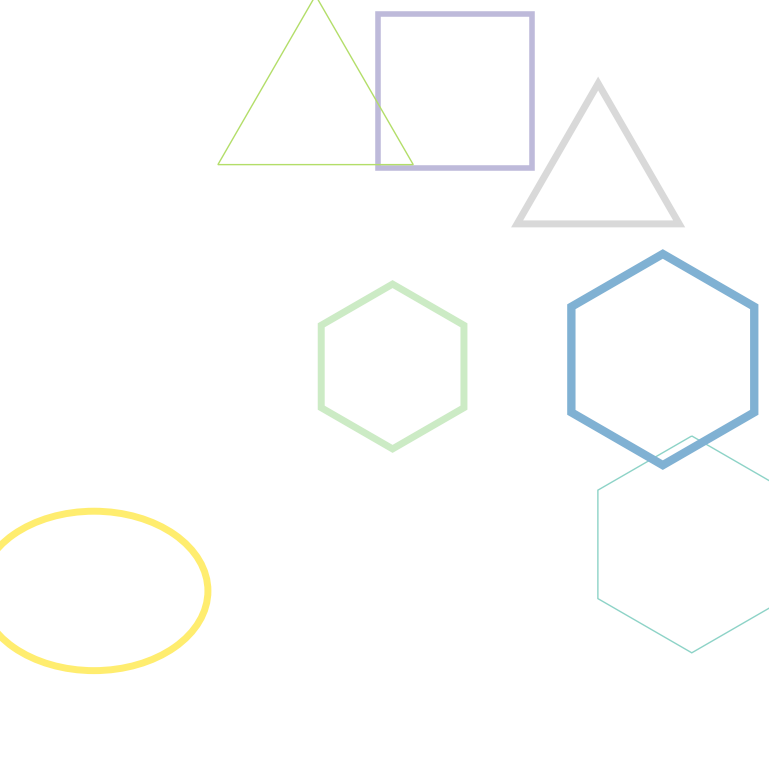[{"shape": "hexagon", "thickness": 0.5, "radius": 0.7, "center": [0.898, 0.293]}, {"shape": "square", "thickness": 2, "radius": 0.5, "center": [0.59, 0.882]}, {"shape": "hexagon", "thickness": 3, "radius": 0.69, "center": [0.861, 0.533]}, {"shape": "triangle", "thickness": 0.5, "radius": 0.73, "center": [0.41, 0.859]}, {"shape": "triangle", "thickness": 2.5, "radius": 0.61, "center": [0.777, 0.77]}, {"shape": "hexagon", "thickness": 2.5, "radius": 0.54, "center": [0.51, 0.524]}, {"shape": "oval", "thickness": 2.5, "radius": 0.74, "center": [0.122, 0.233]}]